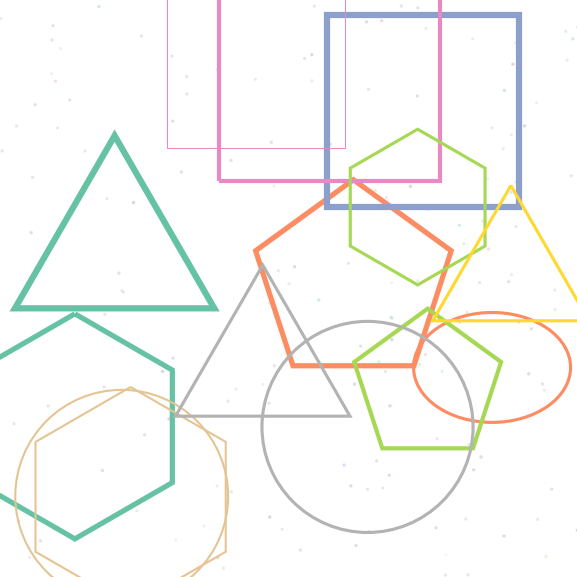[{"shape": "hexagon", "thickness": 2.5, "radius": 0.97, "center": [0.13, 0.261]}, {"shape": "triangle", "thickness": 3, "radius": 1.0, "center": [0.198, 0.565]}, {"shape": "pentagon", "thickness": 2.5, "radius": 0.89, "center": [0.612, 0.51]}, {"shape": "oval", "thickness": 1.5, "radius": 0.68, "center": [0.852, 0.363]}, {"shape": "square", "thickness": 3, "radius": 0.83, "center": [0.732, 0.807]}, {"shape": "square", "thickness": 2, "radius": 0.96, "center": [0.57, 0.877]}, {"shape": "square", "thickness": 0.5, "radius": 0.77, "center": [0.444, 0.898]}, {"shape": "hexagon", "thickness": 1.5, "radius": 0.67, "center": [0.723, 0.641]}, {"shape": "pentagon", "thickness": 2, "radius": 0.67, "center": [0.741, 0.331]}, {"shape": "triangle", "thickness": 1.5, "radius": 0.78, "center": [0.885, 0.522]}, {"shape": "circle", "thickness": 1, "radius": 0.92, "center": [0.211, 0.14]}, {"shape": "hexagon", "thickness": 1, "radius": 0.95, "center": [0.226, 0.139]}, {"shape": "triangle", "thickness": 1.5, "radius": 0.87, "center": [0.455, 0.366]}, {"shape": "circle", "thickness": 1.5, "radius": 0.91, "center": [0.636, 0.26]}]